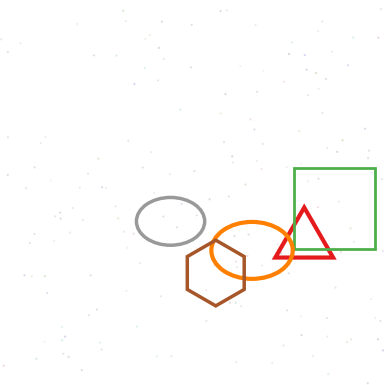[{"shape": "triangle", "thickness": 3, "radius": 0.43, "center": [0.79, 0.374]}, {"shape": "square", "thickness": 2, "radius": 0.53, "center": [0.869, 0.458]}, {"shape": "oval", "thickness": 3, "radius": 0.53, "center": [0.655, 0.35]}, {"shape": "hexagon", "thickness": 2.5, "radius": 0.43, "center": [0.56, 0.291]}, {"shape": "oval", "thickness": 2.5, "radius": 0.44, "center": [0.443, 0.425]}]